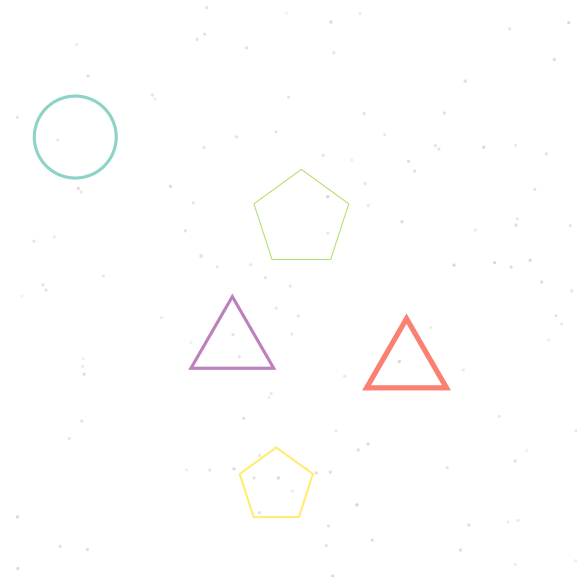[{"shape": "circle", "thickness": 1.5, "radius": 0.35, "center": [0.13, 0.762]}, {"shape": "triangle", "thickness": 2.5, "radius": 0.4, "center": [0.704, 0.368]}, {"shape": "pentagon", "thickness": 0.5, "radius": 0.43, "center": [0.522, 0.62]}, {"shape": "triangle", "thickness": 1.5, "radius": 0.41, "center": [0.402, 0.403]}, {"shape": "pentagon", "thickness": 1, "radius": 0.33, "center": [0.478, 0.158]}]